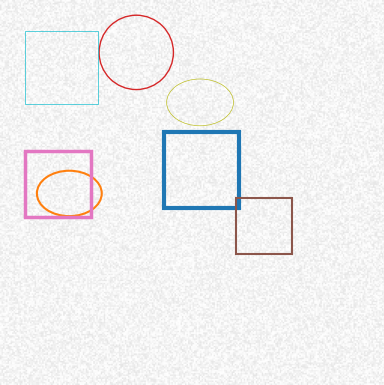[{"shape": "square", "thickness": 3, "radius": 0.49, "center": [0.523, 0.558]}, {"shape": "oval", "thickness": 1.5, "radius": 0.42, "center": [0.18, 0.498]}, {"shape": "circle", "thickness": 1, "radius": 0.48, "center": [0.354, 0.864]}, {"shape": "square", "thickness": 1.5, "radius": 0.36, "center": [0.686, 0.414]}, {"shape": "square", "thickness": 2.5, "radius": 0.43, "center": [0.151, 0.522]}, {"shape": "oval", "thickness": 0.5, "radius": 0.43, "center": [0.52, 0.734]}, {"shape": "square", "thickness": 0.5, "radius": 0.47, "center": [0.16, 0.825]}]